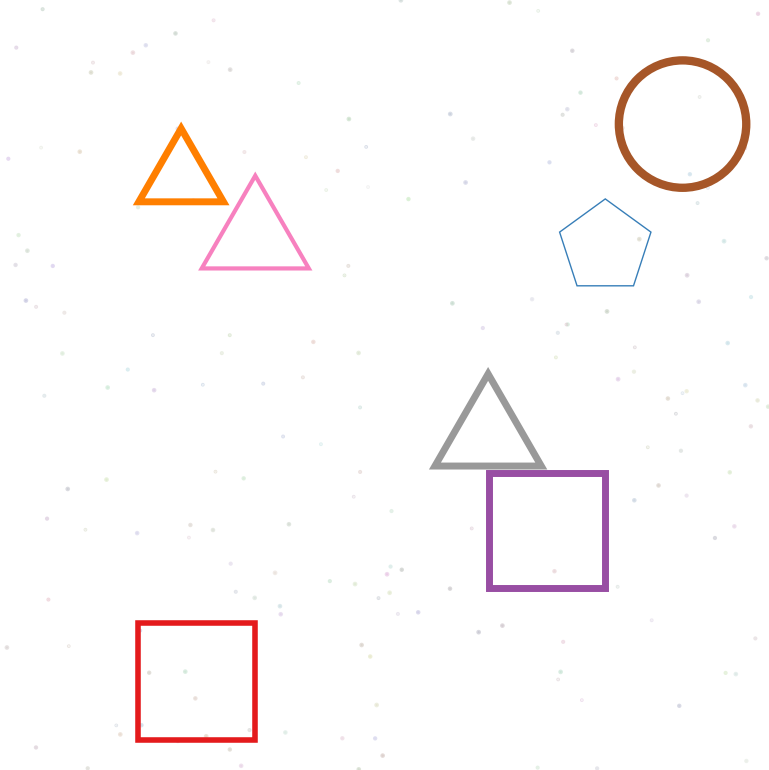[{"shape": "square", "thickness": 2, "radius": 0.38, "center": [0.255, 0.115]}, {"shape": "pentagon", "thickness": 0.5, "radius": 0.31, "center": [0.786, 0.679]}, {"shape": "square", "thickness": 2.5, "radius": 0.38, "center": [0.711, 0.311]}, {"shape": "triangle", "thickness": 2.5, "radius": 0.32, "center": [0.235, 0.77]}, {"shape": "circle", "thickness": 3, "radius": 0.41, "center": [0.886, 0.839]}, {"shape": "triangle", "thickness": 1.5, "radius": 0.4, "center": [0.332, 0.692]}, {"shape": "triangle", "thickness": 2.5, "radius": 0.4, "center": [0.634, 0.435]}]